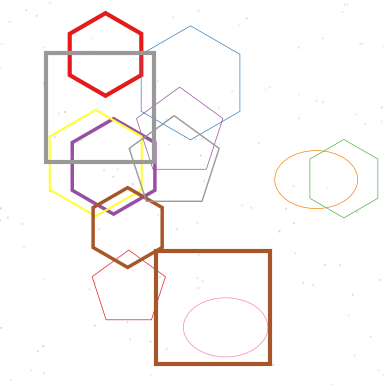[{"shape": "hexagon", "thickness": 3, "radius": 0.54, "center": [0.274, 0.859]}, {"shape": "pentagon", "thickness": 0.5, "radius": 0.5, "center": [0.334, 0.25]}, {"shape": "hexagon", "thickness": 0.5, "radius": 0.74, "center": [0.495, 0.785]}, {"shape": "hexagon", "thickness": 0.5, "radius": 0.51, "center": [0.893, 0.536]}, {"shape": "hexagon", "thickness": 2.5, "radius": 0.62, "center": [0.295, 0.568]}, {"shape": "pentagon", "thickness": 0.5, "radius": 0.59, "center": [0.467, 0.656]}, {"shape": "oval", "thickness": 0.5, "radius": 0.54, "center": [0.821, 0.534]}, {"shape": "hexagon", "thickness": 1.5, "radius": 0.69, "center": [0.249, 0.576]}, {"shape": "hexagon", "thickness": 2.5, "radius": 0.52, "center": [0.332, 0.409]}, {"shape": "square", "thickness": 3, "radius": 0.74, "center": [0.553, 0.202]}, {"shape": "oval", "thickness": 0.5, "radius": 0.55, "center": [0.586, 0.15]}, {"shape": "pentagon", "thickness": 1, "radius": 0.61, "center": [0.452, 0.577]}, {"shape": "square", "thickness": 3, "radius": 0.7, "center": [0.26, 0.721]}]